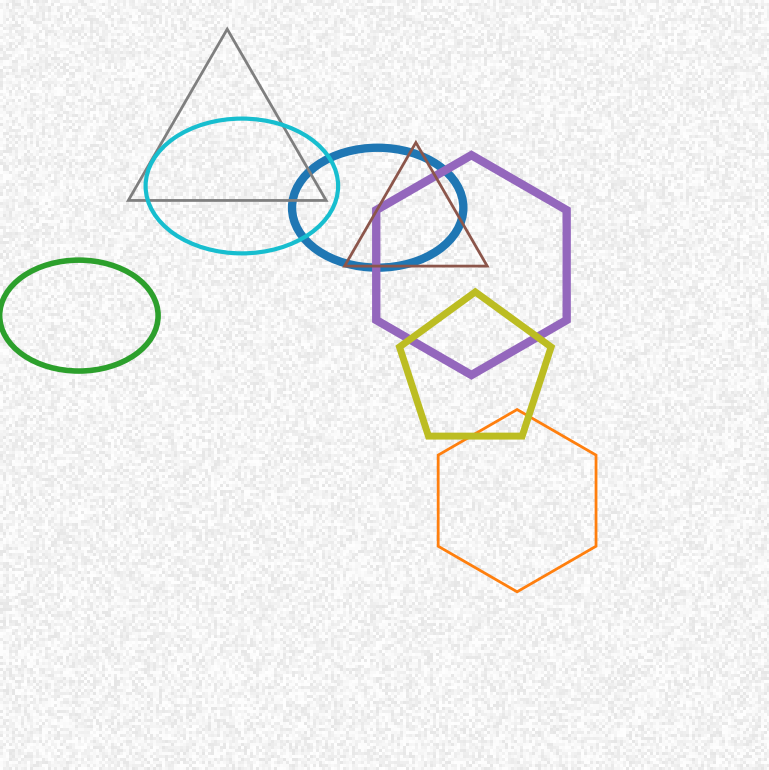[{"shape": "oval", "thickness": 3, "radius": 0.56, "center": [0.491, 0.73]}, {"shape": "hexagon", "thickness": 1, "radius": 0.59, "center": [0.672, 0.35]}, {"shape": "oval", "thickness": 2, "radius": 0.51, "center": [0.102, 0.59]}, {"shape": "hexagon", "thickness": 3, "radius": 0.71, "center": [0.612, 0.656]}, {"shape": "triangle", "thickness": 1, "radius": 0.53, "center": [0.54, 0.708]}, {"shape": "triangle", "thickness": 1, "radius": 0.74, "center": [0.295, 0.814]}, {"shape": "pentagon", "thickness": 2.5, "radius": 0.52, "center": [0.617, 0.517]}, {"shape": "oval", "thickness": 1.5, "radius": 0.63, "center": [0.314, 0.758]}]